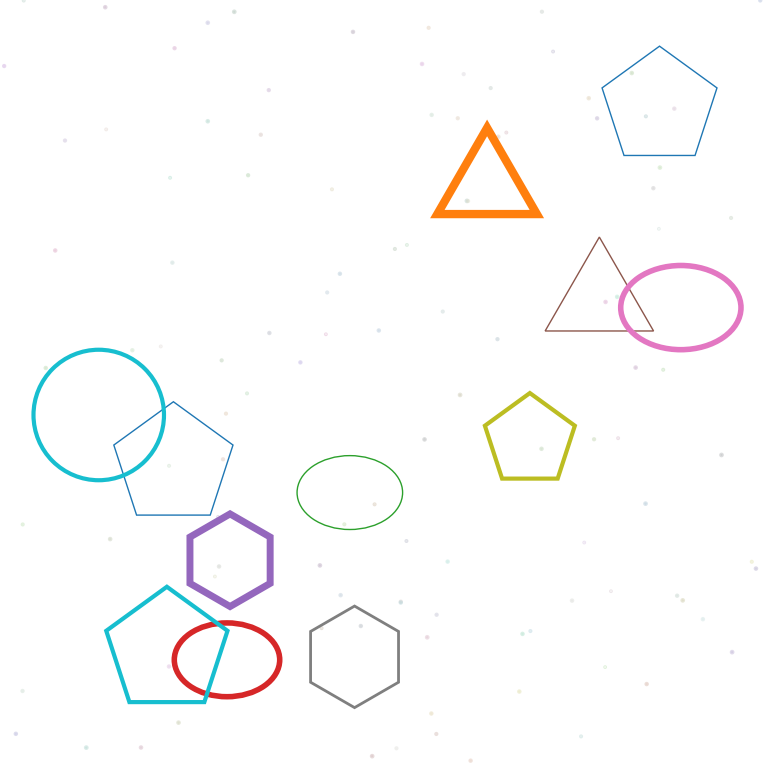[{"shape": "pentagon", "thickness": 0.5, "radius": 0.39, "center": [0.857, 0.862]}, {"shape": "pentagon", "thickness": 0.5, "radius": 0.41, "center": [0.225, 0.397]}, {"shape": "triangle", "thickness": 3, "radius": 0.37, "center": [0.633, 0.759]}, {"shape": "oval", "thickness": 0.5, "radius": 0.34, "center": [0.454, 0.36]}, {"shape": "oval", "thickness": 2, "radius": 0.34, "center": [0.295, 0.143]}, {"shape": "hexagon", "thickness": 2.5, "radius": 0.3, "center": [0.299, 0.272]}, {"shape": "triangle", "thickness": 0.5, "radius": 0.41, "center": [0.778, 0.611]}, {"shape": "oval", "thickness": 2, "radius": 0.39, "center": [0.884, 0.601]}, {"shape": "hexagon", "thickness": 1, "radius": 0.33, "center": [0.46, 0.147]}, {"shape": "pentagon", "thickness": 1.5, "radius": 0.31, "center": [0.688, 0.428]}, {"shape": "pentagon", "thickness": 1.5, "radius": 0.41, "center": [0.217, 0.155]}, {"shape": "circle", "thickness": 1.5, "radius": 0.42, "center": [0.128, 0.461]}]